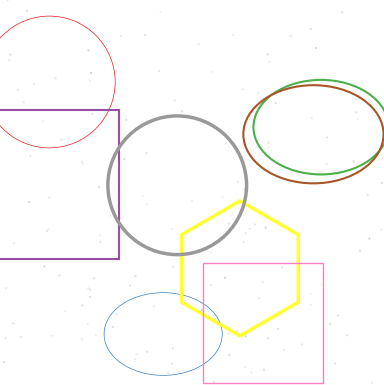[{"shape": "circle", "thickness": 0.5, "radius": 0.86, "center": [0.128, 0.787]}, {"shape": "oval", "thickness": 0.5, "radius": 0.77, "center": [0.424, 0.132]}, {"shape": "oval", "thickness": 1.5, "radius": 0.88, "center": [0.834, 0.67]}, {"shape": "square", "thickness": 1.5, "radius": 0.97, "center": [0.116, 0.522]}, {"shape": "hexagon", "thickness": 2.5, "radius": 0.88, "center": [0.623, 0.303]}, {"shape": "oval", "thickness": 1.5, "radius": 0.91, "center": [0.814, 0.651]}, {"shape": "square", "thickness": 1, "radius": 0.78, "center": [0.684, 0.161]}, {"shape": "circle", "thickness": 2.5, "radius": 0.9, "center": [0.46, 0.519]}]